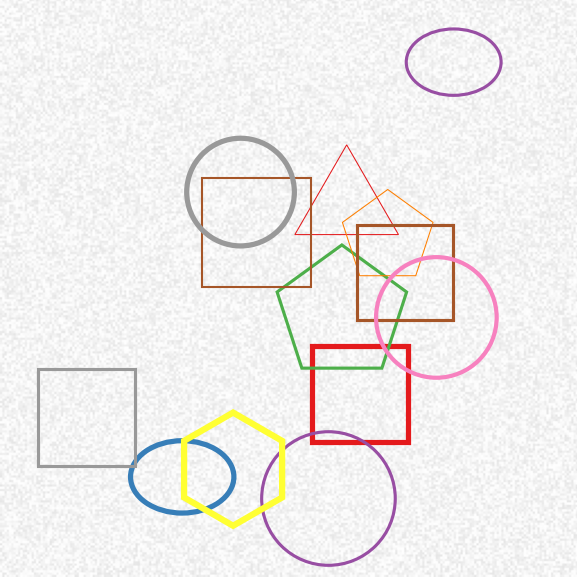[{"shape": "square", "thickness": 2.5, "radius": 0.42, "center": [0.623, 0.317]}, {"shape": "triangle", "thickness": 0.5, "radius": 0.52, "center": [0.6, 0.645]}, {"shape": "oval", "thickness": 2.5, "radius": 0.45, "center": [0.316, 0.173]}, {"shape": "pentagon", "thickness": 1.5, "radius": 0.59, "center": [0.592, 0.457]}, {"shape": "circle", "thickness": 1.5, "radius": 0.58, "center": [0.569, 0.136]}, {"shape": "oval", "thickness": 1.5, "radius": 0.41, "center": [0.786, 0.892]}, {"shape": "pentagon", "thickness": 0.5, "radius": 0.41, "center": [0.671, 0.588]}, {"shape": "hexagon", "thickness": 3, "radius": 0.49, "center": [0.404, 0.187]}, {"shape": "square", "thickness": 1, "radius": 0.47, "center": [0.444, 0.596]}, {"shape": "square", "thickness": 1.5, "radius": 0.41, "center": [0.701, 0.527]}, {"shape": "circle", "thickness": 2, "radius": 0.52, "center": [0.756, 0.449]}, {"shape": "square", "thickness": 1.5, "radius": 0.42, "center": [0.15, 0.276]}, {"shape": "circle", "thickness": 2.5, "radius": 0.47, "center": [0.417, 0.667]}]